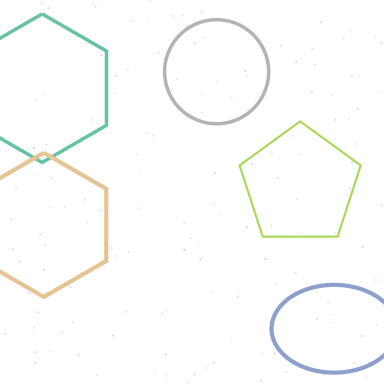[{"shape": "hexagon", "thickness": 2.5, "radius": 0.96, "center": [0.109, 0.771]}, {"shape": "oval", "thickness": 3, "radius": 0.81, "center": [0.868, 0.146]}, {"shape": "pentagon", "thickness": 1.5, "radius": 0.83, "center": [0.78, 0.519]}, {"shape": "hexagon", "thickness": 3, "radius": 0.94, "center": [0.114, 0.416]}, {"shape": "circle", "thickness": 2.5, "radius": 0.68, "center": [0.563, 0.814]}]